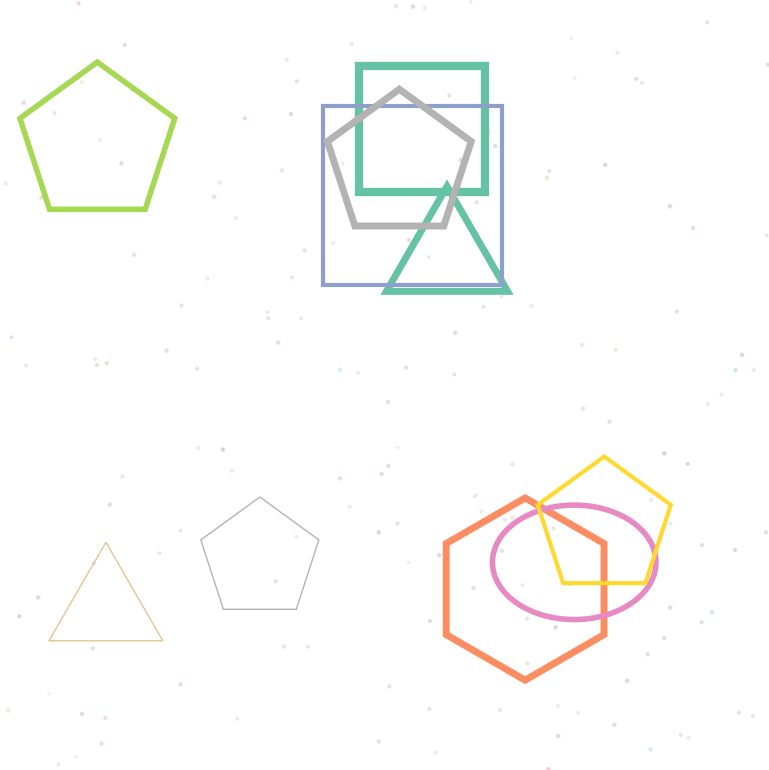[{"shape": "square", "thickness": 3, "radius": 0.41, "center": [0.548, 0.832]}, {"shape": "triangle", "thickness": 2.5, "radius": 0.45, "center": [0.581, 0.667]}, {"shape": "hexagon", "thickness": 2.5, "radius": 0.59, "center": [0.682, 0.235]}, {"shape": "square", "thickness": 1.5, "radius": 0.58, "center": [0.535, 0.746]}, {"shape": "oval", "thickness": 2, "radius": 0.53, "center": [0.746, 0.27]}, {"shape": "pentagon", "thickness": 2, "radius": 0.53, "center": [0.126, 0.814]}, {"shape": "pentagon", "thickness": 1.5, "radius": 0.45, "center": [0.785, 0.316]}, {"shape": "triangle", "thickness": 0.5, "radius": 0.43, "center": [0.138, 0.21]}, {"shape": "pentagon", "thickness": 0.5, "radius": 0.4, "center": [0.337, 0.274]}, {"shape": "pentagon", "thickness": 2.5, "radius": 0.49, "center": [0.519, 0.786]}]